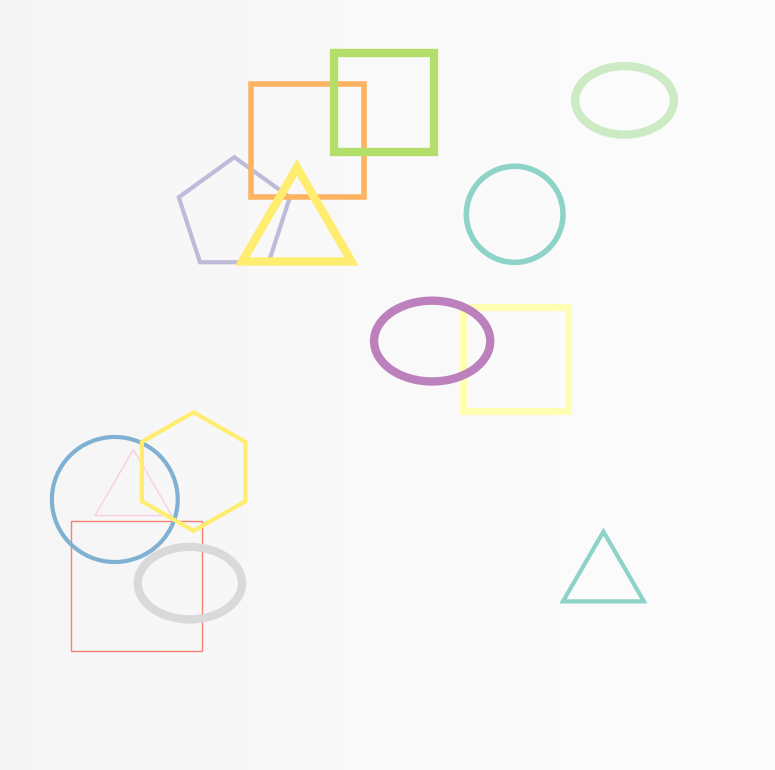[{"shape": "triangle", "thickness": 1.5, "radius": 0.3, "center": [0.779, 0.249]}, {"shape": "circle", "thickness": 2, "radius": 0.31, "center": [0.664, 0.722]}, {"shape": "square", "thickness": 2.5, "radius": 0.34, "center": [0.665, 0.534]}, {"shape": "pentagon", "thickness": 1.5, "radius": 0.38, "center": [0.302, 0.72]}, {"shape": "square", "thickness": 0.5, "radius": 0.42, "center": [0.177, 0.239]}, {"shape": "circle", "thickness": 1.5, "radius": 0.41, "center": [0.148, 0.351]}, {"shape": "square", "thickness": 2, "radius": 0.37, "center": [0.397, 0.818]}, {"shape": "square", "thickness": 3, "radius": 0.32, "center": [0.496, 0.867]}, {"shape": "triangle", "thickness": 0.5, "radius": 0.29, "center": [0.172, 0.359]}, {"shape": "oval", "thickness": 3, "radius": 0.34, "center": [0.245, 0.243]}, {"shape": "oval", "thickness": 3, "radius": 0.37, "center": [0.558, 0.557]}, {"shape": "oval", "thickness": 3, "radius": 0.32, "center": [0.806, 0.87]}, {"shape": "hexagon", "thickness": 1.5, "radius": 0.39, "center": [0.25, 0.388]}, {"shape": "triangle", "thickness": 3, "radius": 0.41, "center": [0.383, 0.701]}]